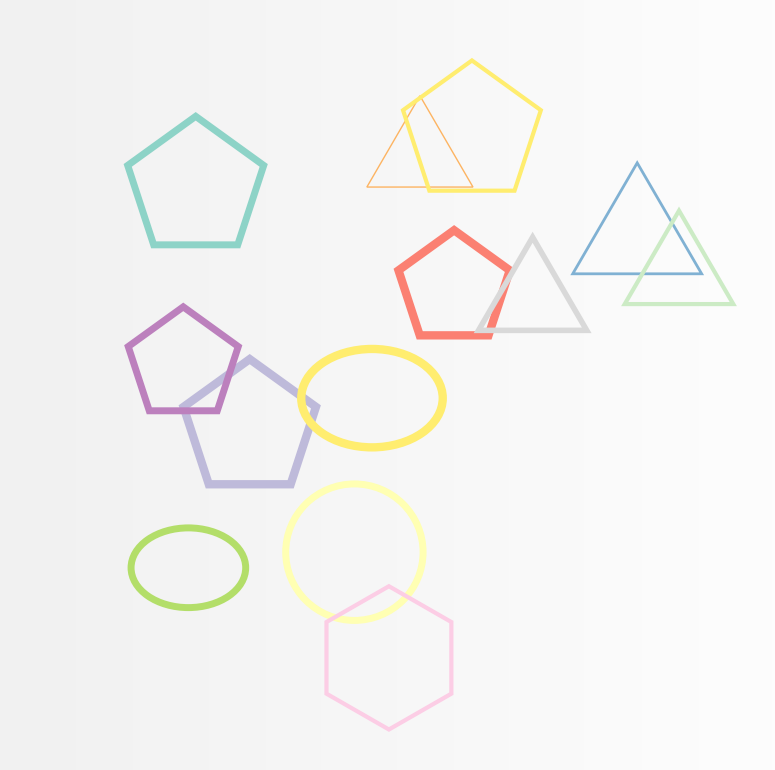[{"shape": "pentagon", "thickness": 2.5, "radius": 0.46, "center": [0.253, 0.757]}, {"shape": "circle", "thickness": 2.5, "radius": 0.44, "center": [0.457, 0.283]}, {"shape": "pentagon", "thickness": 3, "radius": 0.45, "center": [0.322, 0.444]}, {"shape": "pentagon", "thickness": 3, "radius": 0.38, "center": [0.586, 0.626]}, {"shape": "triangle", "thickness": 1, "radius": 0.48, "center": [0.822, 0.692]}, {"shape": "triangle", "thickness": 0.5, "radius": 0.4, "center": [0.542, 0.797]}, {"shape": "oval", "thickness": 2.5, "radius": 0.37, "center": [0.243, 0.263]}, {"shape": "hexagon", "thickness": 1.5, "radius": 0.47, "center": [0.502, 0.146]}, {"shape": "triangle", "thickness": 2, "radius": 0.4, "center": [0.687, 0.611]}, {"shape": "pentagon", "thickness": 2.5, "radius": 0.37, "center": [0.236, 0.527]}, {"shape": "triangle", "thickness": 1.5, "radius": 0.4, "center": [0.876, 0.646]}, {"shape": "pentagon", "thickness": 1.5, "radius": 0.47, "center": [0.609, 0.828]}, {"shape": "oval", "thickness": 3, "radius": 0.46, "center": [0.48, 0.483]}]